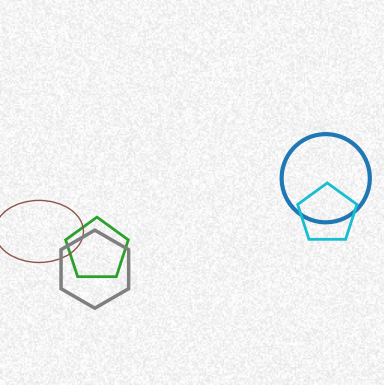[{"shape": "circle", "thickness": 3, "radius": 0.57, "center": [0.846, 0.537]}, {"shape": "pentagon", "thickness": 2, "radius": 0.43, "center": [0.252, 0.351]}, {"shape": "oval", "thickness": 1, "radius": 0.58, "center": [0.101, 0.399]}, {"shape": "hexagon", "thickness": 2.5, "radius": 0.51, "center": [0.246, 0.301]}, {"shape": "pentagon", "thickness": 2, "radius": 0.4, "center": [0.85, 0.444]}]